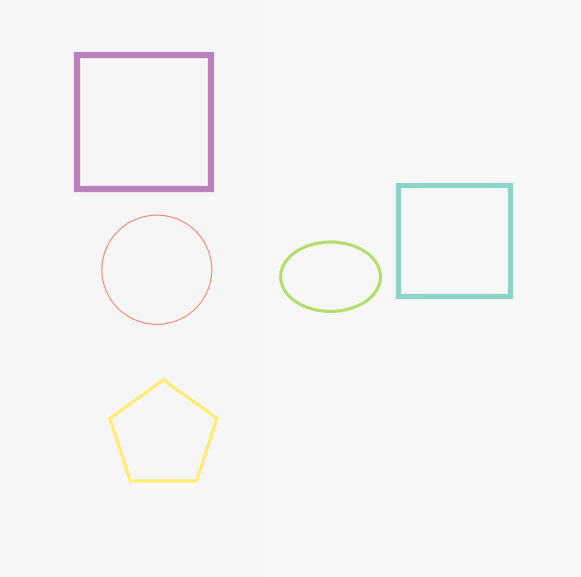[{"shape": "square", "thickness": 2.5, "radius": 0.48, "center": [0.781, 0.582]}, {"shape": "circle", "thickness": 0.5, "radius": 0.47, "center": [0.27, 0.532]}, {"shape": "oval", "thickness": 1.5, "radius": 0.43, "center": [0.569, 0.52]}, {"shape": "square", "thickness": 3, "radius": 0.58, "center": [0.248, 0.788]}, {"shape": "pentagon", "thickness": 1.5, "radius": 0.48, "center": [0.281, 0.245]}]